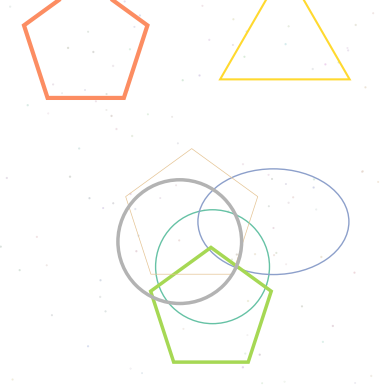[{"shape": "circle", "thickness": 1, "radius": 0.74, "center": [0.552, 0.307]}, {"shape": "pentagon", "thickness": 3, "radius": 0.84, "center": [0.223, 0.882]}, {"shape": "oval", "thickness": 1, "radius": 0.98, "center": [0.71, 0.424]}, {"shape": "pentagon", "thickness": 2.5, "radius": 0.82, "center": [0.548, 0.193]}, {"shape": "triangle", "thickness": 1.5, "radius": 0.97, "center": [0.74, 0.891]}, {"shape": "pentagon", "thickness": 0.5, "radius": 0.9, "center": [0.498, 0.434]}, {"shape": "circle", "thickness": 2.5, "radius": 0.8, "center": [0.467, 0.372]}]